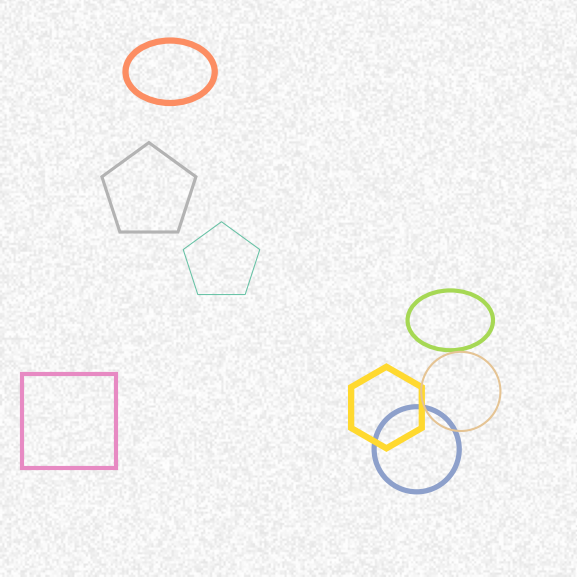[{"shape": "pentagon", "thickness": 0.5, "radius": 0.35, "center": [0.384, 0.545]}, {"shape": "oval", "thickness": 3, "radius": 0.39, "center": [0.295, 0.875]}, {"shape": "circle", "thickness": 2.5, "radius": 0.37, "center": [0.722, 0.221]}, {"shape": "square", "thickness": 2, "radius": 0.41, "center": [0.12, 0.27]}, {"shape": "oval", "thickness": 2, "radius": 0.37, "center": [0.78, 0.444]}, {"shape": "hexagon", "thickness": 3, "radius": 0.35, "center": [0.669, 0.293]}, {"shape": "circle", "thickness": 1, "radius": 0.34, "center": [0.798, 0.321]}, {"shape": "pentagon", "thickness": 1.5, "radius": 0.43, "center": [0.258, 0.667]}]